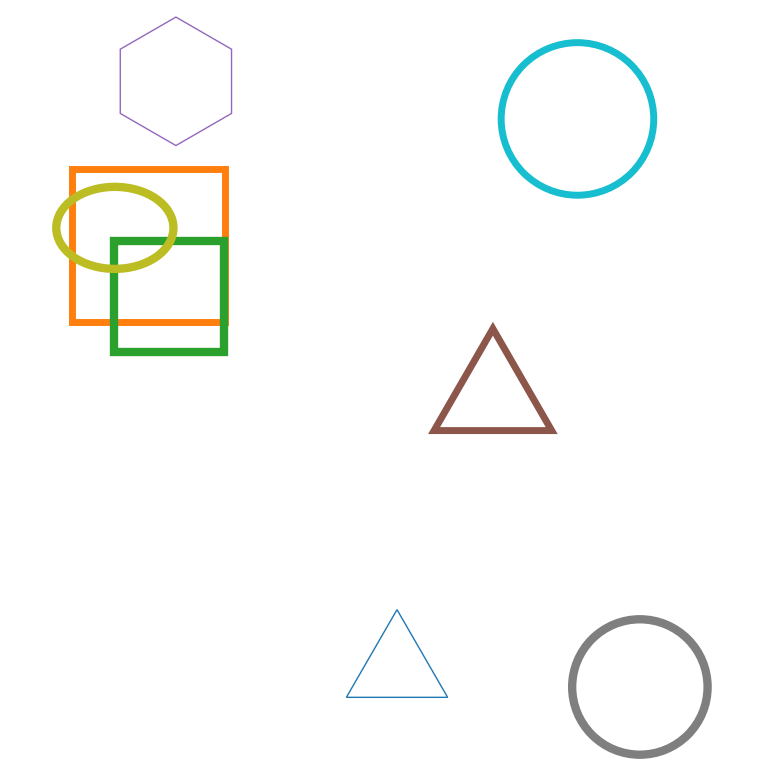[{"shape": "triangle", "thickness": 0.5, "radius": 0.38, "center": [0.516, 0.132]}, {"shape": "square", "thickness": 2.5, "radius": 0.5, "center": [0.193, 0.681]}, {"shape": "square", "thickness": 3, "radius": 0.36, "center": [0.219, 0.615]}, {"shape": "hexagon", "thickness": 0.5, "radius": 0.42, "center": [0.228, 0.894]}, {"shape": "triangle", "thickness": 2.5, "radius": 0.44, "center": [0.64, 0.485]}, {"shape": "circle", "thickness": 3, "radius": 0.44, "center": [0.831, 0.108]}, {"shape": "oval", "thickness": 3, "radius": 0.38, "center": [0.149, 0.704]}, {"shape": "circle", "thickness": 2.5, "radius": 0.5, "center": [0.75, 0.846]}]